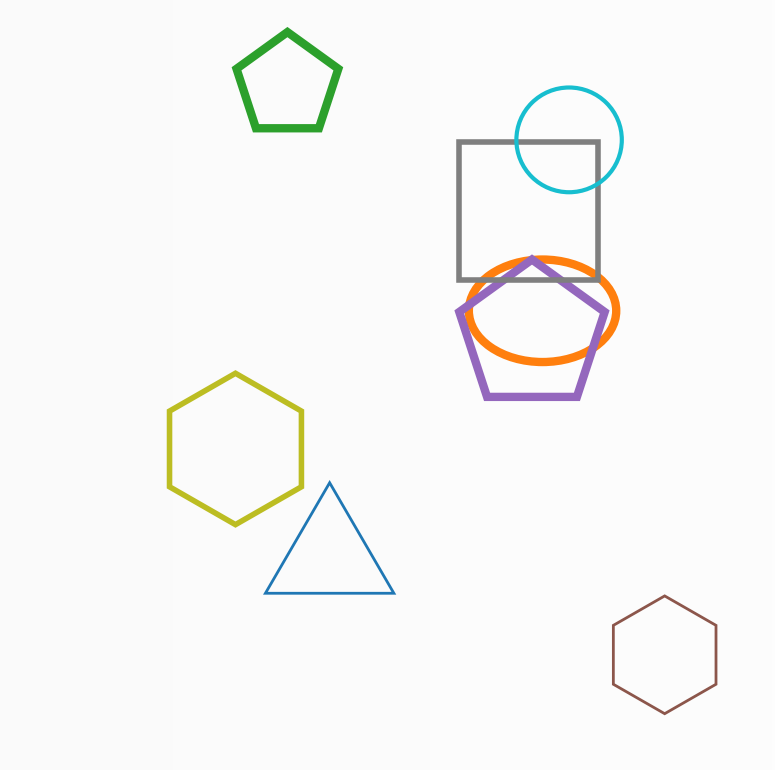[{"shape": "triangle", "thickness": 1, "radius": 0.48, "center": [0.425, 0.277]}, {"shape": "oval", "thickness": 3, "radius": 0.48, "center": [0.7, 0.596]}, {"shape": "pentagon", "thickness": 3, "radius": 0.35, "center": [0.371, 0.889]}, {"shape": "pentagon", "thickness": 3, "radius": 0.49, "center": [0.686, 0.564]}, {"shape": "hexagon", "thickness": 1, "radius": 0.38, "center": [0.858, 0.15]}, {"shape": "square", "thickness": 2, "radius": 0.45, "center": [0.682, 0.726]}, {"shape": "hexagon", "thickness": 2, "radius": 0.49, "center": [0.304, 0.417]}, {"shape": "circle", "thickness": 1.5, "radius": 0.34, "center": [0.734, 0.818]}]